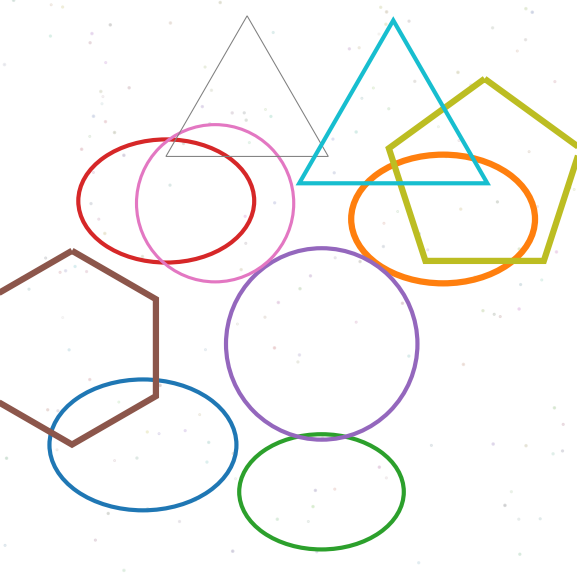[{"shape": "oval", "thickness": 2, "radius": 0.81, "center": [0.248, 0.229]}, {"shape": "oval", "thickness": 3, "radius": 0.8, "center": [0.767, 0.62]}, {"shape": "oval", "thickness": 2, "radius": 0.71, "center": [0.557, 0.147]}, {"shape": "oval", "thickness": 2, "radius": 0.76, "center": [0.288, 0.651]}, {"shape": "circle", "thickness": 2, "radius": 0.83, "center": [0.557, 0.404]}, {"shape": "hexagon", "thickness": 3, "radius": 0.84, "center": [0.125, 0.397]}, {"shape": "circle", "thickness": 1.5, "radius": 0.68, "center": [0.372, 0.647]}, {"shape": "triangle", "thickness": 0.5, "radius": 0.81, "center": [0.428, 0.809]}, {"shape": "pentagon", "thickness": 3, "radius": 0.87, "center": [0.839, 0.688]}, {"shape": "triangle", "thickness": 2, "radius": 0.94, "center": [0.681, 0.776]}]